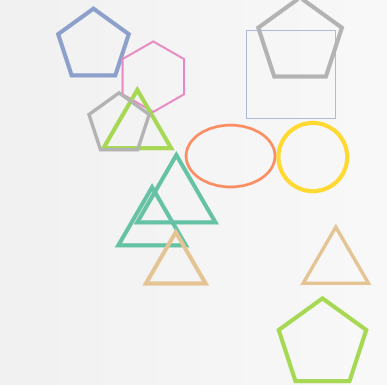[{"shape": "triangle", "thickness": 3, "radius": 0.58, "center": [0.455, 0.481]}, {"shape": "triangle", "thickness": 3, "radius": 0.5, "center": [0.392, 0.413]}, {"shape": "oval", "thickness": 2, "radius": 0.57, "center": [0.595, 0.595]}, {"shape": "square", "thickness": 0.5, "radius": 0.57, "center": [0.75, 0.807]}, {"shape": "pentagon", "thickness": 3, "radius": 0.48, "center": [0.241, 0.882]}, {"shape": "hexagon", "thickness": 1.5, "radius": 0.46, "center": [0.396, 0.801]}, {"shape": "pentagon", "thickness": 3, "radius": 0.59, "center": [0.832, 0.106]}, {"shape": "triangle", "thickness": 3, "radius": 0.5, "center": [0.354, 0.666]}, {"shape": "circle", "thickness": 3, "radius": 0.44, "center": [0.807, 0.592]}, {"shape": "triangle", "thickness": 2.5, "radius": 0.49, "center": [0.867, 0.313]}, {"shape": "triangle", "thickness": 3, "radius": 0.44, "center": [0.454, 0.308]}, {"shape": "pentagon", "thickness": 2.5, "radius": 0.41, "center": [0.307, 0.677]}, {"shape": "pentagon", "thickness": 3, "radius": 0.57, "center": [0.774, 0.893]}]